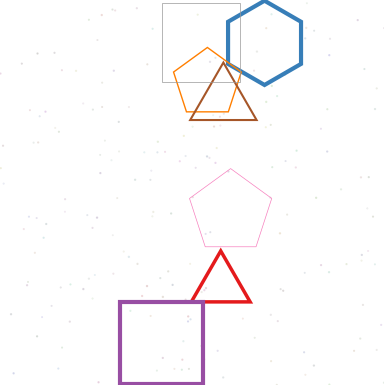[{"shape": "triangle", "thickness": 2.5, "radius": 0.44, "center": [0.573, 0.26]}, {"shape": "hexagon", "thickness": 3, "radius": 0.55, "center": [0.687, 0.889]}, {"shape": "square", "thickness": 3, "radius": 0.54, "center": [0.42, 0.109]}, {"shape": "pentagon", "thickness": 1, "radius": 0.46, "center": [0.539, 0.784]}, {"shape": "triangle", "thickness": 1.5, "radius": 0.5, "center": [0.58, 0.738]}, {"shape": "pentagon", "thickness": 0.5, "radius": 0.56, "center": [0.599, 0.45]}, {"shape": "square", "thickness": 0.5, "radius": 0.51, "center": [0.522, 0.889]}]